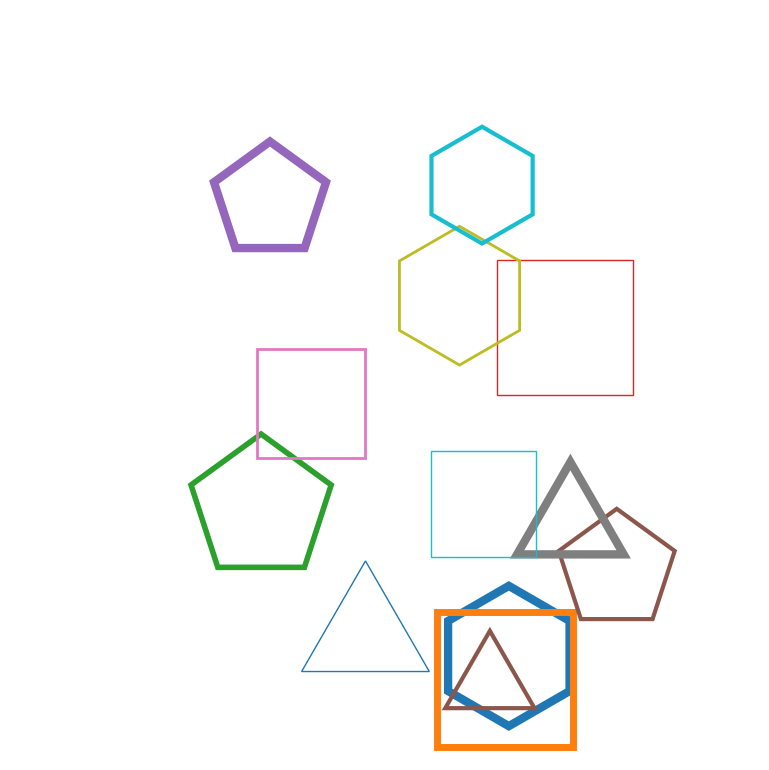[{"shape": "hexagon", "thickness": 3, "radius": 0.46, "center": [0.661, 0.148]}, {"shape": "triangle", "thickness": 0.5, "radius": 0.48, "center": [0.475, 0.176]}, {"shape": "square", "thickness": 2.5, "radius": 0.44, "center": [0.656, 0.118]}, {"shape": "pentagon", "thickness": 2, "radius": 0.48, "center": [0.339, 0.341]}, {"shape": "square", "thickness": 0.5, "radius": 0.44, "center": [0.734, 0.575]}, {"shape": "pentagon", "thickness": 3, "radius": 0.38, "center": [0.351, 0.74]}, {"shape": "pentagon", "thickness": 1.5, "radius": 0.4, "center": [0.801, 0.26]}, {"shape": "triangle", "thickness": 1.5, "radius": 0.33, "center": [0.636, 0.114]}, {"shape": "square", "thickness": 1, "radius": 0.35, "center": [0.404, 0.476]}, {"shape": "triangle", "thickness": 3, "radius": 0.4, "center": [0.741, 0.32]}, {"shape": "hexagon", "thickness": 1, "radius": 0.45, "center": [0.597, 0.616]}, {"shape": "hexagon", "thickness": 1.5, "radius": 0.38, "center": [0.626, 0.76]}, {"shape": "square", "thickness": 0.5, "radius": 0.34, "center": [0.628, 0.346]}]